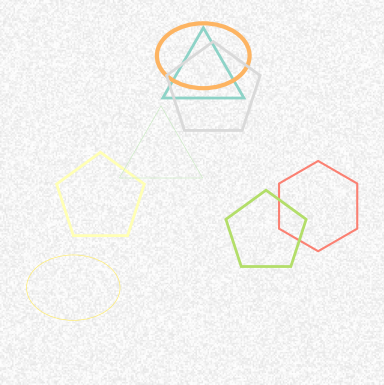[{"shape": "triangle", "thickness": 2, "radius": 0.61, "center": [0.528, 0.806]}, {"shape": "pentagon", "thickness": 2, "radius": 0.6, "center": [0.261, 0.485]}, {"shape": "hexagon", "thickness": 1.5, "radius": 0.59, "center": [0.826, 0.465]}, {"shape": "oval", "thickness": 3, "radius": 0.6, "center": [0.528, 0.855]}, {"shape": "pentagon", "thickness": 2, "radius": 0.55, "center": [0.691, 0.396]}, {"shape": "pentagon", "thickness": 2, "radius": 0.64, "center": [0.554, 0.765]}, {"shape": "triangle", "thickness": 0.5, "radius": 0.62, "center": [0.418, 0.6]}, {"shape": "oval", "thickness": 0.5, "radius": 0.61, "center": [0.19, 0.253]}]